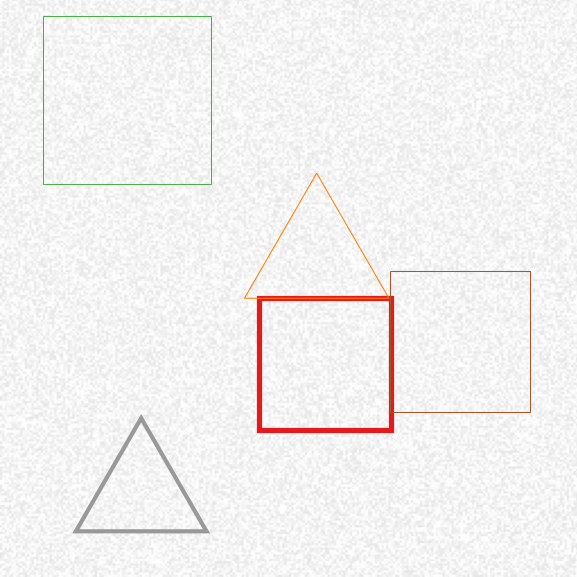[{"shape": "square", "thickness": 2.5, "radius": 0.57, "center": [0.563, 0.369]}, {"shape": "square", "thickness": 0.5, "radius": 0.73, "center": [0.22, 0.826]}, {"shape": "triangle", "thickness": 0.5, "radius": 0.72, "center": [0.548, 0.555]}, {"shape": "square", "thickness": 0.5, "radius": 0.61, "center": [0.796, 0.408]}, {"shape": "triangle", "thickness": 2, "radius": 0.65, "center": [0.244, 0.144]}]